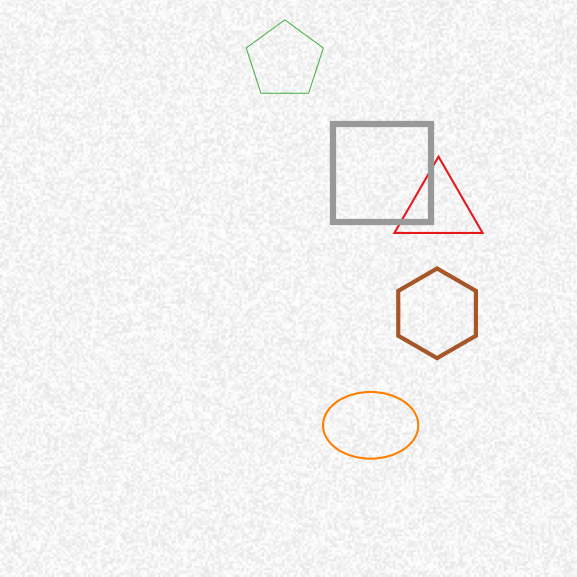[{"shape": "triangle", "thickness": 1, "radius": 0.44, "center": [0.759, 0.64]}, {"shape": "pentagon", "thickness": 0.5, "radius": 0.35, "center": [0.493, 0.894]}, {"shape": "oval", "thickness": 1, "radius": 0.41, "center": [0.642, 0.263]}, {"shape": "hexagon", "thickness": 2, "radius": 0.39, "center": [0.757, 0.457]}, {"shape": "square", "thickness": 3, "radius": 0.43, "center": [0.662, 0.7]}]